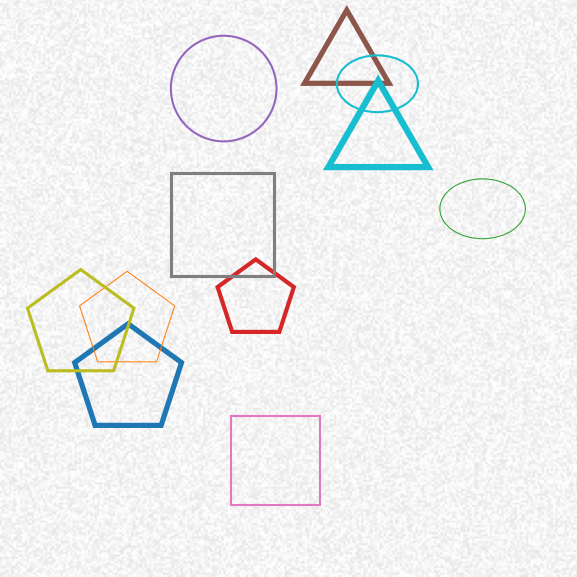[{"shape": "pentagon", "thickness": 2.5, "radius": 0.49, "center": [0.222, 0.341]}, {"shape": "pentagon", "thickness": 0.5, "radius": 0.43, "center": [0.22, 0.443]}, {"shape": "oval", "thickness": 0.5, "radius": 0.37, "center": [0.836, 0.638]}, {"shape": "pentagon", "thickness": 2, "radius": 0.35, "center": [0.443, 0.481]}, {"shape": "circle", "thickness": 1, "radius": 0.46, "center": [0.387, 0.846]}, {"shape": "triangle", "thickness": 2.5, "radius": 0.42, "center": [0.6, 0.897]}, {"shape": "square", "thickness": 1, "radius": 0.39, "center": [0.477, 0.201]}, {"shape": "square", "thickness": 1.5, "radius": 0.44, "center": [0.385, 0.61]}, {"shape": "pentagon", "thickness": 1.5, "radius": 0.48, "center": [0.14, 0.436]}, {"shape": "oval", "thickness": 1, "radius": 0.35, "center": [0.654, 0.854]}, {"shape": "triangle", "thickness": 3, "radius": 0.5, "center": [0.655, 0.76]}]